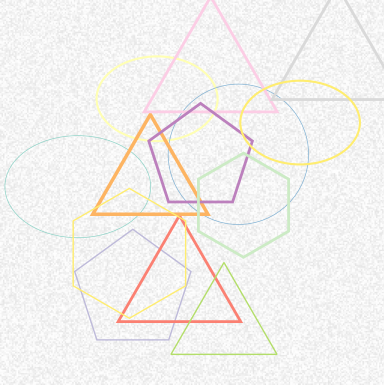[{"shape": "oval", "thickness": 0.5, "radius": 0.95, "center": [0.202, 0.515]}, {"shape": "oval", "thickness": 1.5, "radius": 0.79, "center": [0.408, 0.744]}, {"shape": "pentagon", "thickness": 1, "radius": 0.79, "center": [0.345, 0.246]}, {"shape": "triangle", "thickness": 2, "radius": 0.92, "center": [0.466, 0.256]}, {"shape": "circle", "thickness": 0.5, "radius": 0.91, "center": [0.619, 0.599]}, {"shape": "triangle", "thickness": 2.5, "radius": 0.86, "center": [0.39, 0.53]}, {"shape": "triangle", "thickness": 1, "radius": 0.8, "center": [0.582, 0.159]}, {"shape": "triangle", "thickness": 2, "radius": 1.0, "center": [0.547, 0.809]}, {"shape": "triangle", "thickness": 2, "radius": 0.98, "center": [0.877, 0.839]}, {"shape": "pentagon", "thickness": 2, "radius": 0.71, "center": [0.521, 0.59]}, {"shape": "hexagon", "thickness": 2, "radius": 0.68, "center": [0.632, 0.467]}, {"shape": "hexagon", "thickness": 1, "radius": 0.84, "center": [0.336, 0.342]}, {"shape": "oval", "thickness": 1.5, "radius": 0.78, "center": [0.78, 0.682]}]